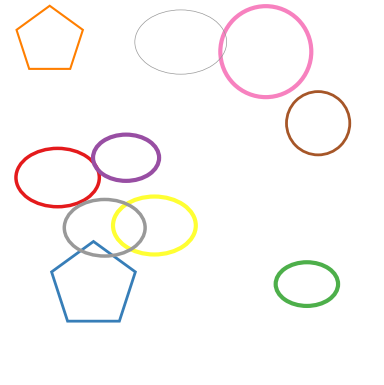[{"shape": "oval", "thickness": 2.5, "radius": 0.54, "center": [0.15, 0.539]}, {"shape": "pentagon", "thickness": 2, "radius": 0.57, "center": [0.243, 0.258]}, {"shape": "oval", "thickness": 3, "radius": 0.41, "center": [0.797, 0.262]}, {"shape": "oval", "thickness": 3, "radius": 0.43, "center": [0.327, 0.59]}, {"shape": "pentagon", "thickness": 1.5, "radius": 0.45, "center": [0.129, 0.894]}, {"shape": "oval", "thickness": 3, "radius": 0.54, "center": [0.401, 0.414]}, {"shape": "circle", "thickness": 2, "radius": 0.41, "center": [0.826, 0.68]}, {"shape": "circle", "thickness": 3, "radius": 0.59, "center": [0.69, 0.866]}, {"shape": "oval", "thickness": 0.5, "radius": 0.6, "center": [0.469, 0.891]}, {"shape": "oval", "thickness": 2.5, "radius": 0.52, "center": [0.272, 0.408]}]